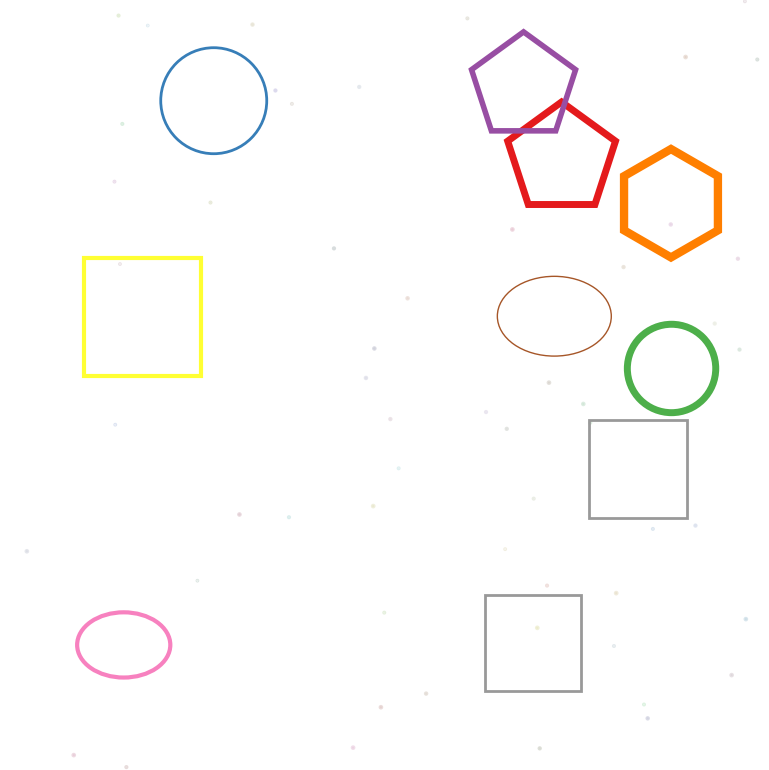[{"shape": "pentagon", "thickness": 2.5, "radius": 0.37, "center": [0.729, 0.794]}, {"shape": "circle", "thickness": 1, "radius": 0.34, "center": [0.278, 0.869]}, {"shape": "circle", "thickness": 2.5, "radius": 0.29, "center": [0.872, 0.521]}, {"shape": "pentagon", "thickness": 2, "radius": 0.36, "center": [0.68, 0.888]}, {"shape": "hexagon", "thickness": 3, "radius": 0.35, "center": [0.871, 0.736]}, {"shape": "square", "thickness": 1.5, "radius": 0.38, "center": [0.185, 0.588]}, {"shape": "oval", "thickness": 0.5, "radius": 0.37, "center": [0.72, 0.589]}, {"shape": "oval", "thickness": 1.5, "radius": 0.3, "center": [0.161, 0.162]}, {"shape": "square", "thickness": 1, "radius": 0.32, "center": [0.829, 0.391]}, {"shape": "square", "thickness": 1, "radius": 0.31, "center": [0.692, 0.165]}]